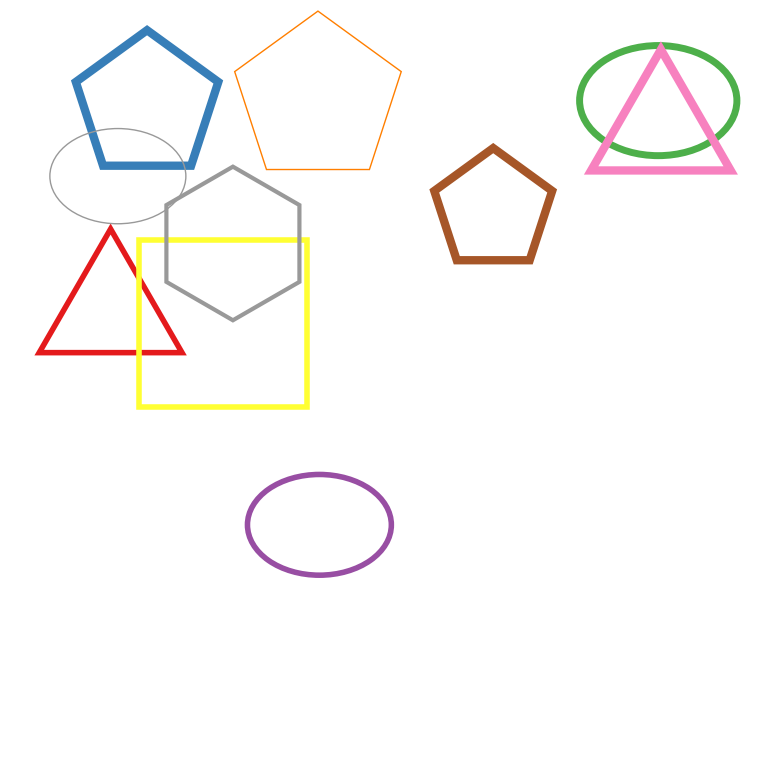[{"shape": "triangle", "thickness": 2, "radius": 0.54, "center": [0.144, 0.596]}, {"shape": "pentagon", "thickness": 3, "radius": 0.49, "center": [0.191, 0.864]}, {"shape": "oval", "thickness": 2.5, "radius": 0.51, "center": [0.855, 0.869]}, {"shape": "oval", "thickness": 2, "radius": 0.47, "center": [0.415, 0.318]}, {"shape": "pentagon", "thickness": 0.5, "radius": 0.57, "center": [0.413, 0.872]}, {"shape": "square", "thickness": 2, "radius": 0.54, "center": [0.289, 0.58]}, {"shape": "pentagon", "thickness": 3, "radius": 0.4, "center": [0.641, 0.727]}, {"shape": "triangle", "thickness": 3, "radius": 0.52, "center": [0.858, 0.831]}, {"shape": "oval", "thickness": 0.5, "radius": 0.44, "center": [0.153, 0.771]}, {"shape": "hexagon", "thickness": 1.5, "radius": 0.5, "center": [0.302, 0.684]}]